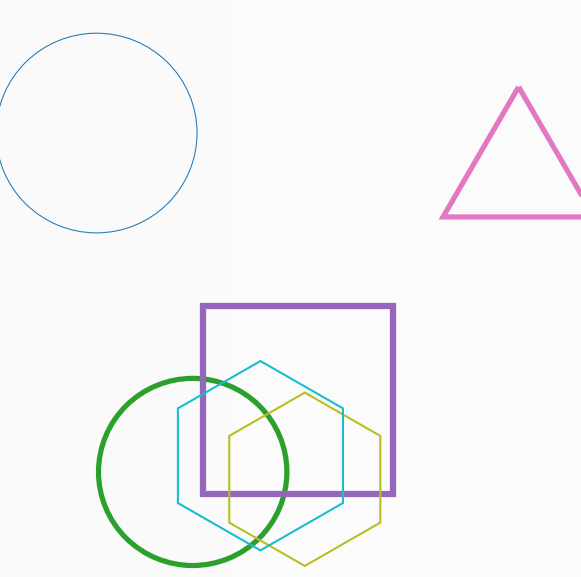[{"shape": "circle", "thickness": 0.5, "radius": 0.86, "center": [0.166, 0.769]}, {"shape": "circle", "thickness": 2.5, "radius": 0.81, "center": [0.332, 0.182]}, {"shape": "square", "thickness": 3, "radius": 0.82, "center": [0.512, 0.307]}, {"shape": "triangle", "thickness": 2.5, "radius": 0.75, "center": [0.892, 0.699]}, {"shape": "hexagon", "thickness": 1, "radius": 0.75, "center": [0.524, 0.169]}, {"shape": "hexagon", "thickness": 1, "radius": 0.82, "center": [0.448, 0.21]}]